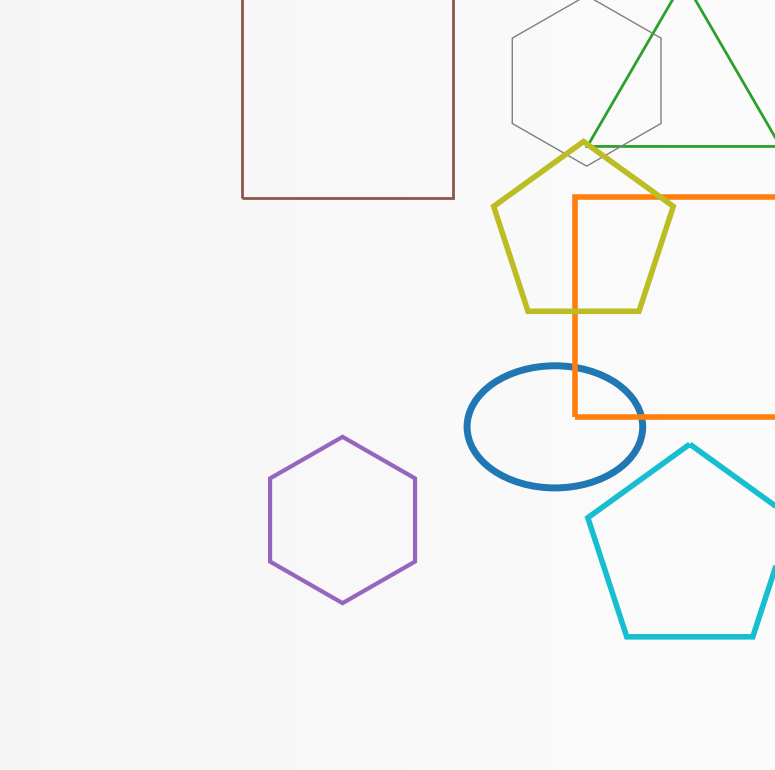[{"shape": "oval", "thickness": 2.5, "radius": 0.57, "center": [0.716, 0.446]}, {"shape": "square", "thickness": 2, "radius": 0.71, "center": [0.885, 0.601]}, {"shape": "triangle", "thickness": 1, "radius": 0.72, "center": [0.882, 0.882]}, {"shape": "hexagon", "thickness": 1.5, "radius": 0.54, "center": [0.442, 0.325]}, {"shape": "square", "thickness": 1, "radius": 0.68, "center": [0.449, 0.879]}, {"shape": "hexagon", "thickness": 0.5, "radius": 0.55, "center": [0.757, 0.895]}, {"shape": "pentagon", "thickness": 2, "radius": 0.61, "center": [0.753, 0.694]}, {"shape": "pentagon", "thickness": 2, "radius": 0.69, "center": [0.89, 0.285]}]